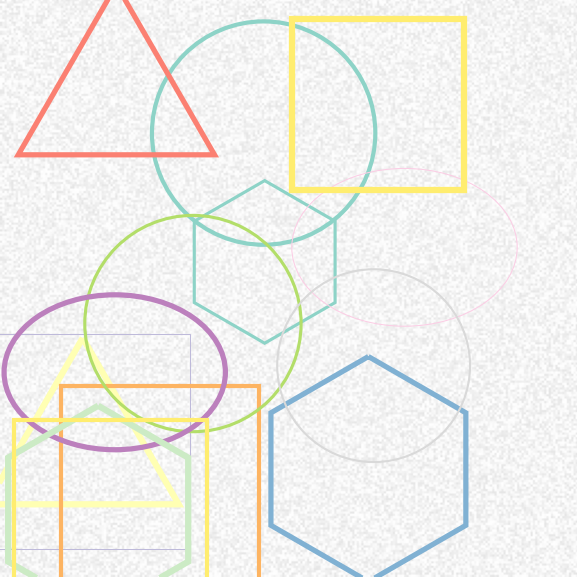[{"shape": "circle", "thickness": 2, "radius": 0.97, "center": [0.457, 0.769]}, {"shape": "hexagon", "thickness": 1.5, "radius": 0.7, "center": [0.458, 0.546]}, {"shape": "triangle", "thickness": 3, "radius": 0.96, "center": [0.143, 0.222]}, {"shape": "square", "thickness": 0.5, "radius": 0.93, "center": [0.143, 0.234]}, {"shape": "triangle", "thickness": 2.5, "radius": 0.98, "center": [0.202, 0.829]}, {"shape": "hexagon", "thickness": 2.5, "radius": 0.97, "center": [0.638, 0.187]}, {"shape": "square", "thickness": 2, "radius": 0.85, "center": [0.277, 0.16]}, {"shape": "circle", "thickness": 1.5, "radius": 0.94, "center": [0.334, 0.439]}, {"shape": "oval", "thickness": 0.5, "radius": 0.98, "center": [0.7, 0.571]}, {"shape": "circle", "thickness": 1, "radius": 0.83, "center": [0.647, 0.366]}, {"shape": "oval", "thickness": 2.5, "radius": 0.96, "center": [0.199, 0.355]}, {"shape": "hexagon", "thickness": 3, "radius": 0.9, "center": [0.17, 0.117]}, {"shape": "square", "thickness": 2, "radius": 0.83, "center": [0.191, 0.104]}, {"shape": "square", "thickness": 3, "radius": 0.74, "center": [0.655, 0.818]}]